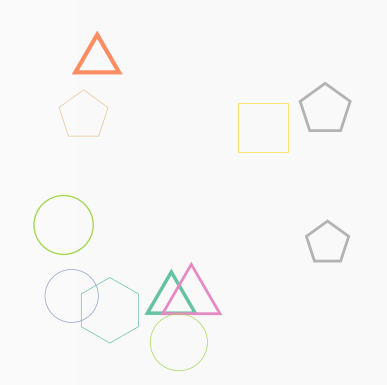[{"shape": "triangle", "thickness": 2.5, "radius": 0.36, "center": [0.442, 0.222]}, {"shape": "hexagon", "thickness": 0.5, "radius": 0.43, "center": [0.283, 0.194]}, {"shape": "triangle", "thickness": 3, "radius": 0.33, "center": [0.251, 0.845]}, {"shape": "circle", "thickness": 0.5, "radius": 0.34, "center": [0.185, 0.231]}, {"shape": "triangle", "thickness": 2, "radius": 0.43, "center": [0.494, 0.228]}, {"shape": "circle", "thickness": 1, "radius": 0.38, "center": [0.164, 0.416]}, {"shape": "circle", "thickness": 0.5, "radius": 0.37, "center": [0.462, 0.111]}, {"shape": "square", "thickness": 0.5, "radius": 0.32, "center": [0.679, 0.669]}, {"shape": "pentagon", "thickness": 0.5, "radius": 0.33, "center": [0.216, 0.7]}, {"shape": "pentagon", "thickness": 2, "radius": 0.29, "center": [0.845, 0.368]}, {"shape": "pentagon", "thickness": 2, "radius": 0.34, "center": [0.839, 0.716]}]